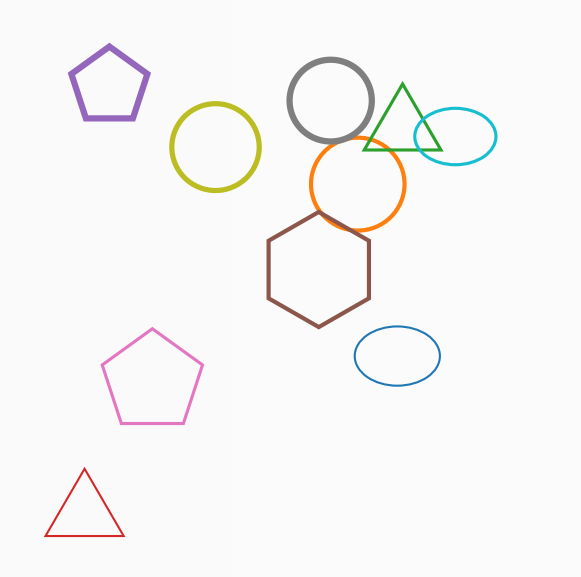[{"shape": "oval", "thickness": 1, "radius": 0.37, "center": [0.684, 0.383]}, {"shape": "circle", "thickness": 2, "radius": 0.4, "center": [0.616, 0.68]}, {"shape": "triangle", "thickness": 1.5, "radius": 0.38, "center": [0.693, 0.778]}, {"shape": "triangle", "thickness": 1, "radius": 0.39, "center": [0.146, 0.11]}, {"shape": "pentagon", "thickness": 3, "radius": 0.34, "center": [0.188, 0.85]}, {"shape": "hexagon", "thickness": 2, "radius": 0.5, "center": [0.548, 0.532]}, {"shape": "pentagon", "thickness": 1.5, "radius": 0.45, "center": [0.262, 0.339]}, {"shape": "circle", "thickness": 3, "radius": 0.35, "center": [0.569, 0.825]}, {"shape": "circle", "thickness": 2.5, "radius": 0.38, "center": [0.371, 0.744]}, {"shape": "oval", "thickness": 1.5, "radius": 0.35, "center": [0.783, 0.763]}]